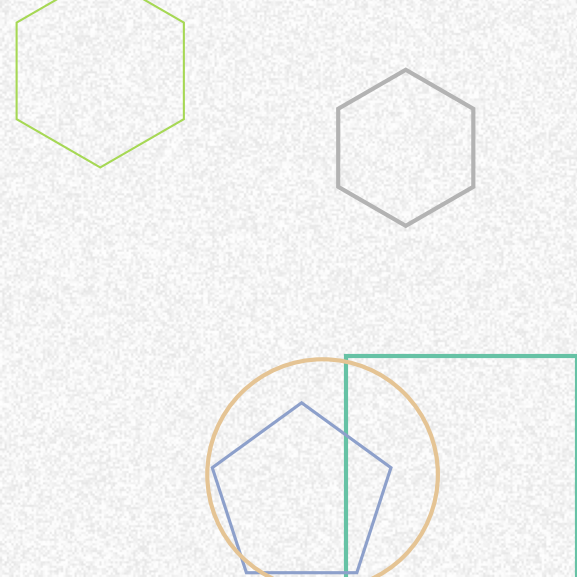[{"shape": "square", "thickness": 2, "radius": 1.0, "center": [0.799, 0.183]}, {"shape": "pentagon", "thickness": 1.5, "radius": 0.81, "center": [0.522, 0.139]}, {"shape": "hexagon", "thickness": 1, "radius": 0.84, "center": [0.174, 0.876]}, {"shape": "circle", "thickness": 2, "radius": 1.0, "center": [0.559, 0.177]}, {"shape": "hexagon", "thickness": 2, "radius": 0.68, "center": [0.703, 0.743]}]